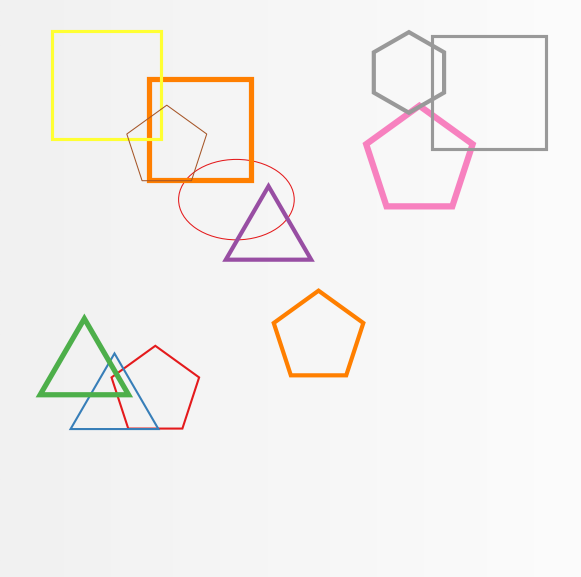[{"shape": "oval", "thickness": 0.5, "radius": 0.5, "center": [0.407, 0.653]}, {"shape": "pentagon", "thickness": 1, "radius": 0.4, "center": [0.267, 0.321]}, {"shape": "triangle", "thickness": 1, "radius": 0.44, "center": [0.197, 0.3]}, {"shape": "triangle", "thickness": 2.5, "radius": 0.44, "center": [0.145, 0.359]}, {"shape": "triangle", "thickness": 2, "radius": 0.42, "center": [0.462, 0.592]}, {"shape": "pentagon", "thickness": 2, "radius": 0.41, "center": [0.548, 0.415]}, {"shape": "square", "thickness": 2.5, "radius": 0.44, "center": [0.344, 0.774]}, {"shape": "square", "thickness": 1.5, "radius": 0.47, "center": [0.183, 0.852]}, {"shape": "pentagon", "thickness": 0.5, "radius": 0.36, "center": [0.287, 0.745]}, {"shape": "pentagon", "thickness": 3, "radius": 0.48, "center": [0.722, 0.72]}, {"shape": "hexagon", "thickness": 2, "radius": 0.35, "center": [0.704, 0.874]}, {"shape": "square", "thickness": 1.5, "radius": 0.49, "center": [0.842, 0.839]}]